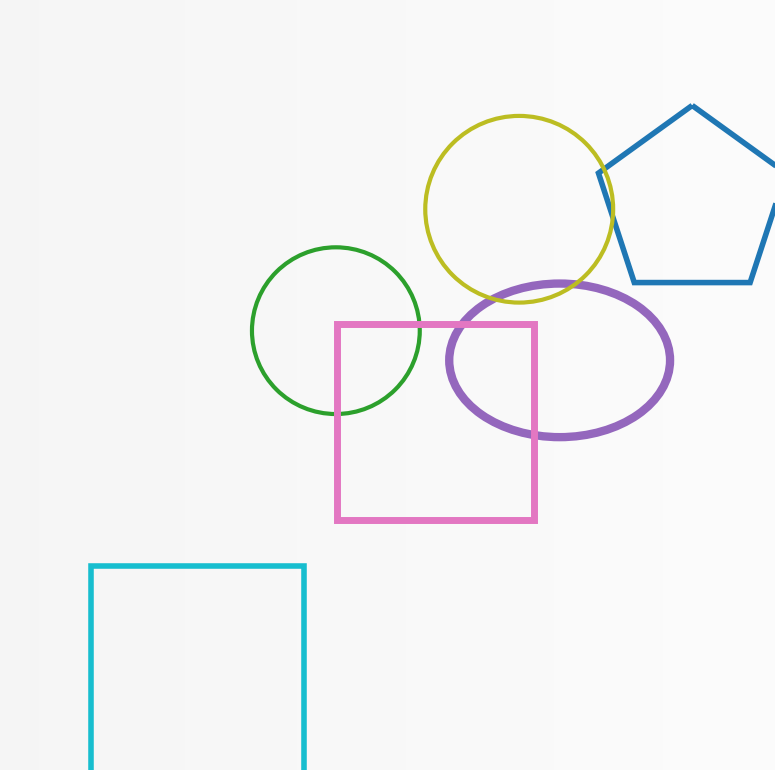[{"shape": "pentagon", "thickness": 2, "radius": 0.64, "center": [0.893, 0.736]}, {"shape": "circle", "thickness": 1.5, "radius": 0.54, "center": [0.433, 0.571]}, {"shape": "oval", "thickness": 3, "radius": 0.71, "center": [0.722, 0.532]}, {"shape": "square", "thickness": 2.5, "radius": 0.64, "center": [0.562, 0.452]}, {"shape": "circle", "thickness": 1.5, "radius": 0.61, "center": [0.67, 0.728]}, {"shape": "square", "thickness": 2, "radius": 0.69, "center": [0.255, 0.128]}]